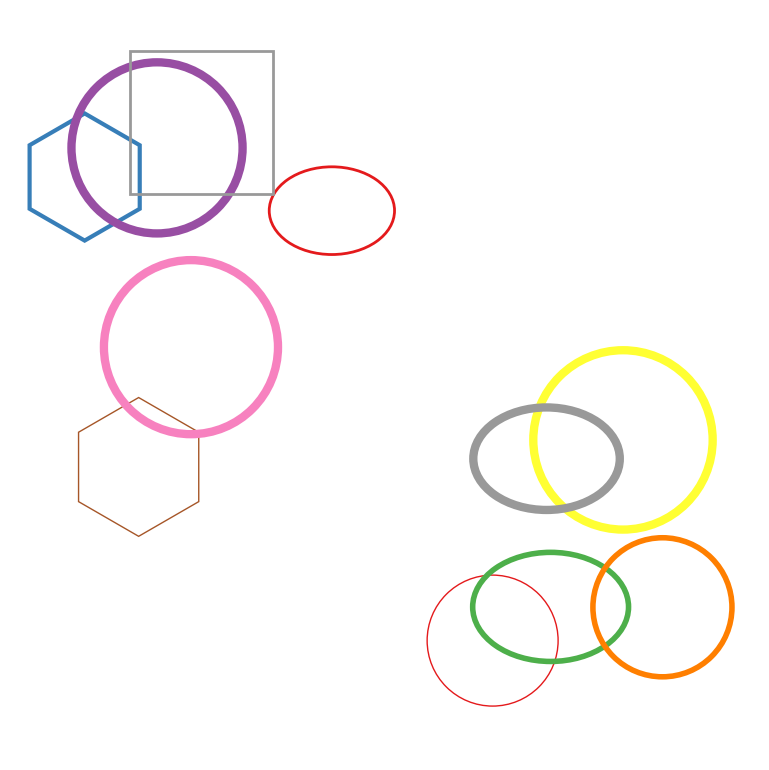[{"shape": "circle", "thickness": 0.5, "radius": 0.43, "center": [0.64, 0.168]}, {"shape": "oval", "thickness": 1, "radius": 0.41, "center": [0.431, 0.726]}, {"shape": "hexagon", "thickness": 1.5, "radius": 0.41, "center": [0.11, 0.77]}, {"shape": "oval", "thickness": 2, "radius": 0.51, "center": [0.715, 0.212]}, {"shape": "circle", "thickness": 3, "radius": 0.56, "center": [0.204, 0.808]}, {"shape": "circle", "thickness": 2, "radius": 0.45, "center": [0.86, 0.211]}, {"shape": "circle", "thickness": 3, "radius": 0.58, "center": [0.809, 0.429]}, {"shape": "hexagon", "thickness": 0.5, "radius": 0.45, "center": [0.18, 0.394]}, {"shape": "circle", "thickness": 3, "radius": 0.57, "center": [0.248, 0.549]}, {"shape": "square", "thickness": 1, "radius": 0.46, "center": [0.262, 0.841]}, {"shape": "oval", "thickness": 3, "radius": 0.48, "center": [0.71, 0.404]}]